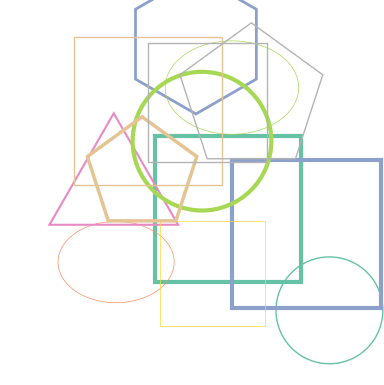[{"shape": "circle", "thickness": 1, "radius": 0.69, "center": [0.856, 0.194]}, {"shape": "square", "thickness": 3, "radius": 0.95, "center": [0.592, 0.457]}, {"shape": "oval", "thickness": 0.5, "radius": 0.75, "center": [0.302, 0.319]}, {"shape": "hexagon", "thickness": 2, "radius": 0.91, "center": [0.509, 0.885]}, {"shape": "square", "thickness": 3, "radius": 0.97, "center": [0.795, 0.392]}, {"shape": "triangle", "thickness": 1.5, "radius": 0.96, "center": [0.296, 0.513]}, {"shape": "circle", "thickness": 3, "radius": 0.9, "center": [0.525, 0.633]}, {"shape": "oval", "thickness": 0.5, "radius": 0.87, "center": [0.602, 0.773]}, {"shape": "square", "thickness": 0.5, "radius": 0.68, "center": [0.552, 0.29]}, {"shape": "square", "thickness": 1, "radius": 0.96, "center": [0.385, 0.712]}, {"shape": "pentagon", "thickness": 2.5, "radius": 0.75, "center": [0.369, 0.547]}, {"shape": "square", "thickness": 1, "radius": 0.78, "center": [0.539, 0.733]}, {"shape": "pentagon", "thickness": 1, "radius": 0.98, "center": [0.653, 0.745]}]